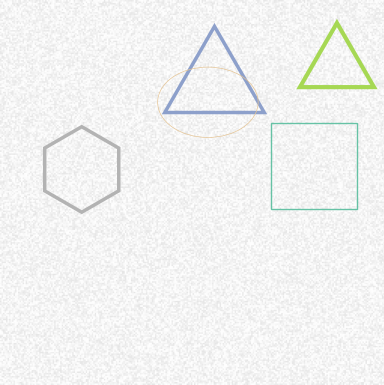[{"shape": "square", "thickness": 1, "radius": 0.56, "center": [0.817, 0.57]}, {"shape": "triangle", "thickness": 2.5, "radius": 0.75, "center": [0.557, 0.782]}, {"shape": "triangle", "thickness": 3, "radius": 0.56, "center": [0.875, 0.829]}, {"shape": "oval", "thickness": 0.5, "radius": 0.65, "center": [0.54, 0.734]}, {"shape": "hexagon", "thickness": 2.5, "radius": 0.56, "center": [0.212, 0.56]}]